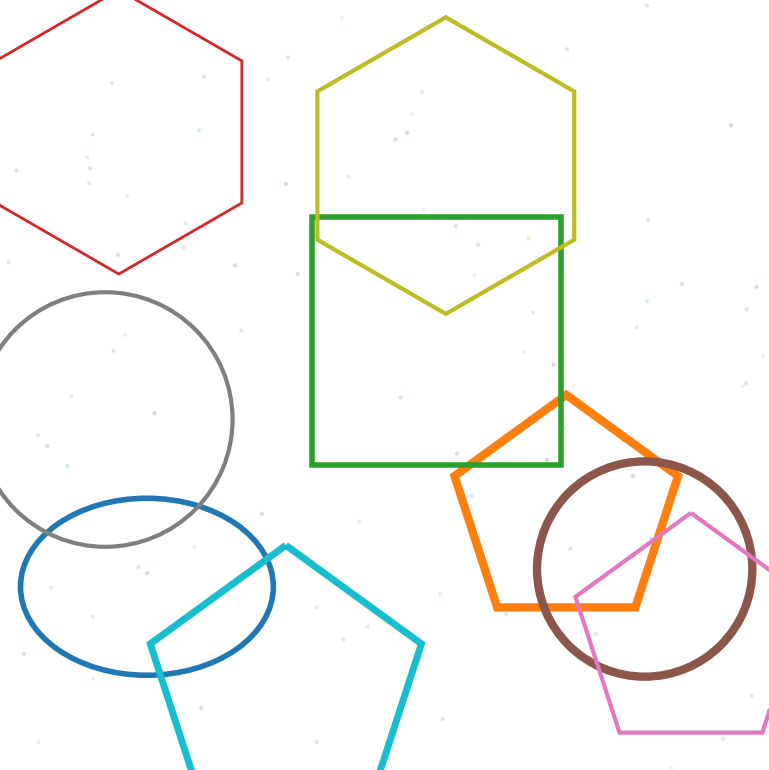[{"shape": "oval", "thickness": 2, "radius": 0.82, "center": [0.191, 0.238]}, {"shape": "pentagon", "thickness": 3, "radius": 0.76, "center": [0.735, 0.335]}, {"shape": "square", "thickness": 2, "radius": 0.81, "center": [0.567, 0.557]}, {"shape": "hexagon", "thickness": 1, "radius": 0.92, "center": [0.154, 0.829]}, {"shape": "circle", "thickness": 3, "radius": 0.7, "center": [0.837, 0.261]}, {"shape": "pentagon", "thickness": 1.5, "radius": 0.79, "center": [0.897, 0.176]}, {"shape": "circle", "thickness": 1.5, "radius": 0.83, "center": [0.137, 0.455]}, {"shape": "hexagon", "thickness": 1.5, "radius": 0.96, "center": [0.579, 0.785]}, {"shape": "pentagon", "thickness": 2.5, "radius": 0.93, "center": [0.371, 0.107]}]